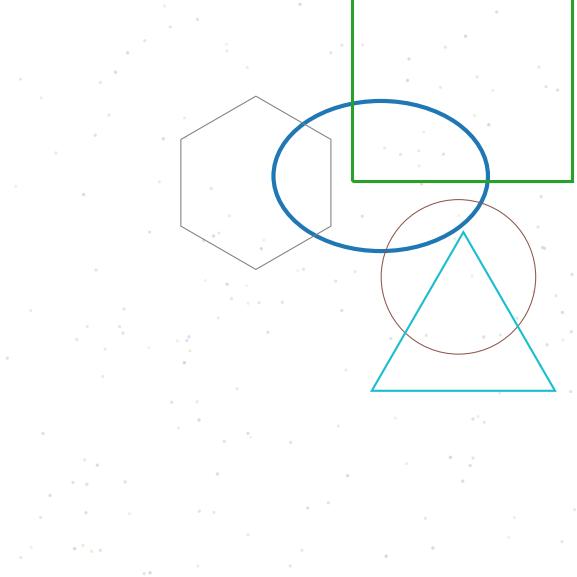[{"shape": "oval", "thickness": 2, "radius": 0.93, "center": [0.659, 0.694]}, {"shape": "square", "thickness": 1.5, "radius": 0.95, "center": [0.801, 0.876]}, {"shape": "circle", "thickness": 0.5, "radius": 0.67, "center": [0.794, 0.52]}, {"shape": "hexagon", "thickness": 0.5, "radius": 0.75, "center": [0.443, 0.683]}, {"shape": "triangle", "thickness": 1, "radius": 0.92, "center": [0.802, 0.414]}]